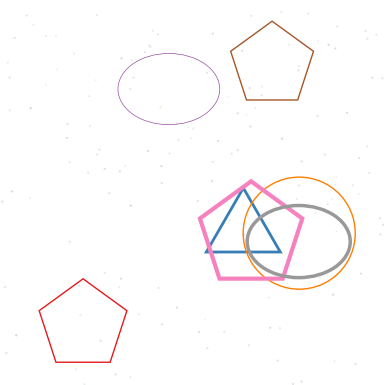[{"shape": "pentagon", "thickness": 1, "radius": 0.6, "center": [0.216, 0.156]}, {"shape": "triangle", "thickness": 2, "radius": 0.55, "center": [0.632, 0.401]}, {"shape": "oval", "thickness": 0.5, "radius": 0.66, "center": [0.439, 0.769]}, {"shape": "circle", "thickness": 1, "radius": 0.73, "center": [0.777, 0.394]}, {"shape": "pentagon", "thickness": 1, "radius": 0.57, "center": [0.707, 0.832]}, {"shape": "pentagon", "thickness": 3, "radius": 0.7, "center": [0.652, 0.389]}, {"shape": "oval", "thickness": 2.5, "radius": 0.67, "center": [0.776, 0.373]}]